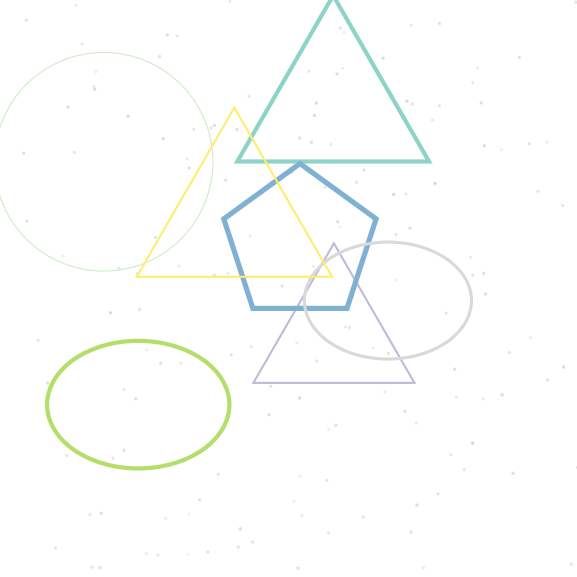[{"shape": "triangle", "thickness": 2, "radius": 0.96, "center": [0.577, 0.815]}, {"shape": "triangle", "thickness": 1, "radius": 0.81, "center": [0.578, 0.417]}, {"shape": "pentagon", "thickness": 2.5, "radius": 0.69, "center": [0.519, 0.577]}, {"shape": "oval", "thickness": 2, "radius": 0.79, "center": [0.239, 0.298]}, {"shape": "oval", "thickness": 1.5, "radius": 0.72, "center": [0.672, 0.479]}, {"shape": "circle", "thickness": 0.5, "radius": 0.95, "center": [0.179, 0.719]}, {"shape": "triangle", "thickness": 1, "radius": 0.98, "center": [0.406, 0.617]}]